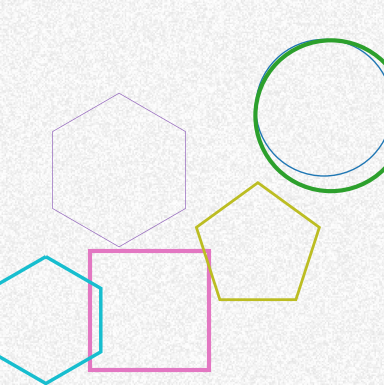[{"shape": "circle", "thickness": 1, "radius": 0.89, "center": [0.842, 0.72]}, {"shape": "circle", "thickness": 3, "radius": 0.98, "center": [0.859, 0.699]}, {"shape": "hexagon", "thickness": 0.5, "radius": 1.0, "center": [0.309, 0.558]}, {"shape": "square", "thickness": 3, "radius": 0.77, "center": [0.387, 0.193]}, {"shape": "pentagon", "thickness": 2, "radius": 0.84, "center": [0.67, 0.357]}, {"shape": "hexagon", "thickness": 2.5, "radius": 0.82, "center": [0.119, 0.169]}]